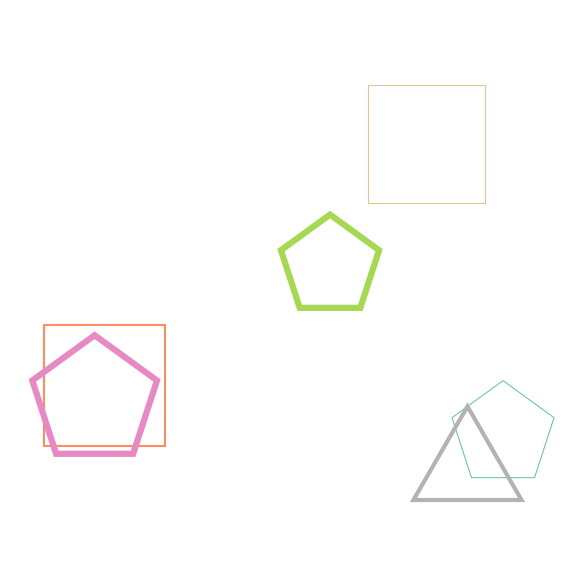[{"shape": "pentagon", "thickness": 0.5, "radius": 0.46, "center": [0.871, 0.247]}, {"shape": "square", "thickness": 1, "radius": 0.52, "center": [0.181, 0.331]}, {"shape": "pentagon", "thickness": 3, "radius": 0.57, "center": [0.164, 0.305]}, {"shape": "pentagon", "thickness": 3, "radius": 0.45, "center": [0.571, 0.538]}, {"shape": "square", "thickness": 0.5, "radius": 0.51, "center": [0.738, 0.75]}, {"shape": "triangle", "thickness": 2, "radius": 0.54, "center": [0.809, 0.187]}]